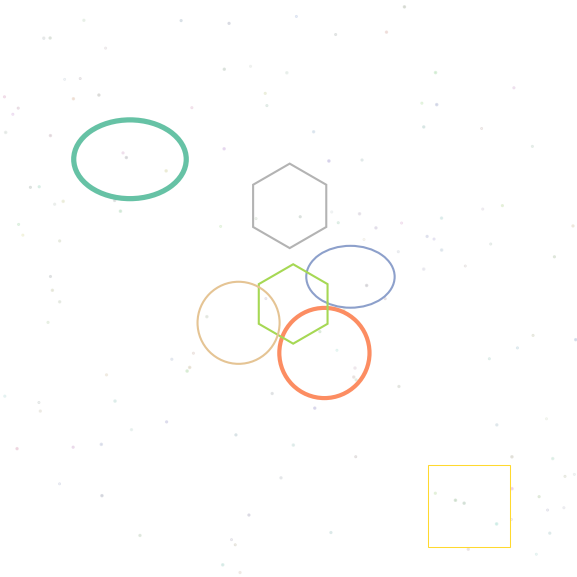[{"shape": "oval", "thickness": 2.5, "radius": 0.49, "center": [0.225, 0.723]}, {"shape": "circle", "thickness": 2, "radius": 0.39, "center": [0.562, 0.388]}, {"shape": "oval", "thickness": 1, "radius": 0.38, "center": [0.607, 0.52]}, {"shape": "hexagon", "thickness": 1, "radius": 0.34, "center": [0.508, 0.473]}, {"shape": "square", "thickness": 0.5, "radius": 0.36, "center": [0.812, 0.123]}, {"shape": "circle", "thickness": 1, "radius": 0.36, "center": [0.413, 0.44]}, {"shape": "hexagon", "thickness": 1, "radius": 0.37, "center": [0.502, 0.643]}]